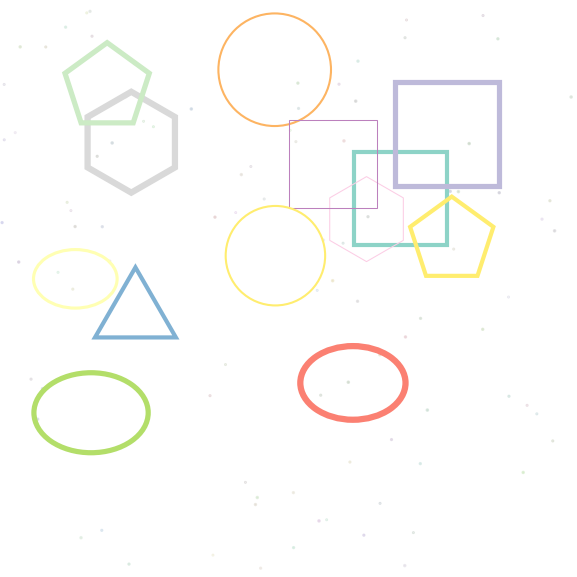[{"shape": "square", "thickness": 2, "radius": 0.4, "center": [0.694, 0.655]}, {"shape": "oval", "thickness": 1.5, "radius": 0.36, "center": [0.13, 0.516]}, {"shape": "square", "thickness": 2.5, "radius": 0.45, "center": [0.774, 0.767]}, {"shape": "oval", "thickness": 3, "radius": 0.46, "center": [0.611, 0.336]}, {"shape": "triangle", "thickness": 2, "radius": 0.4, "center": [0.235, 0.455]}, {"shape": "circle", "thickness": 1, "radius": 0.49, "center": [0.476, 0.878]}, {"shape": "oval", "thickness": 2.5, "radius": 0.49, "center": [0.158, 0.284]}, {"shape": "hexagon", "thickness": 0.5, "radius": 0.37, "center": [0.635, 0.62]}, {"shape": "hexagon", "thickness": 3, "radius": 0.44, "center": [0.227, 0.753]}, {"shape": "square", "thickness": 0.5, "radius": 0.38, "center": [0.577, 0.715]}, {"shape": "pentagon", "thickness": 2.5, "radius": 0.38, "center": [0.186, 0.848]}, {"shape": "circle", "thickness": 1, "radius": 0.43, "center": [0.477, 0.556]}, {"shape": "pentagon", "thickness": 2, "radius": 0.38, "center": [0.782, 0.583]}]